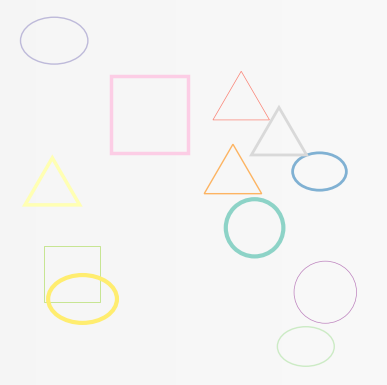[{"shape": "circle", "thickness": 3, "radius": 0.37, "center": [0.657, 0.408]}, {"shape": "triangle", "thickness": 2.5, "radius": 0.41, "center": [0.135, 0.509]}, {"shape": "oval", "thickness": 1, "radius": 0.43, "center": [0.14, 0.894]}, {"shape": "triangle", "thickness": 0.5, "radius": 0.42, "center": [0.622, 0.731]}, {"shape": "oval", "thickness": 2, "radius": 0.35, "center": [0.824, 0.554]}, {"shape": "triangle", "thickness": 1, "radius": 0.43, "center": [0.601, 0.54]}, {"shape": "square", "thickness": 0.5, "radius": 0.36, "center": [0.186, 0.288]}, {"shape": "square", "thickness": 2.5, "radius": 0.5, "center": [0.385, 0.703]}, {"shape": "triangle", "thickness": 2, "radius": 0.41, "center": [0.72, 0.639]}, {"shape": "circle", "thickness": 0.5, "radius": 0.4, "center": [0.839, 0.241]}, {"shape": "oval", "thickness": 1, "radius": 0.37, "center": [0.789, 0.1]}, {"shape": "oval", "thickness": 3, "radius": 0.44, "center": [0.213, 0.223]}]